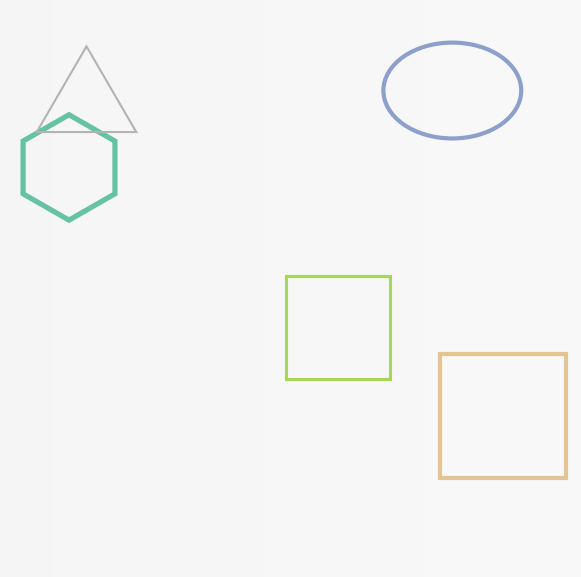[{"shape": "hexagon", "thickness": 2.5, "radius": 0.46, "center": [0.119, 0.709]}, {"shape": "oval", "thickness": 2, "radius": 0.59, "center": [0.778, 0.842]}, {"shape": "square", "thickness": 1.5, "radius": 0.44, "center": [0.581, 0.432]}, {"shape": "square", "thickness": 2, "radius": 0.54, "center": [0.866, 0.279]}, {"shape": "triangle", "thickness": 1, "radius": 0.49, "center": [0.149, 0.82]}]